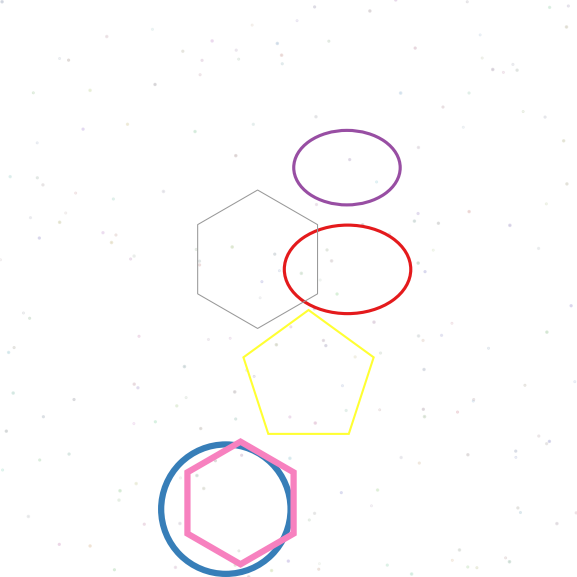[{"shape": "oval", "thickness": 1.5, "radius": 0.55, "center": [0.602, 0.533]}, {"shape": "circle", "thickness": 3, "radius": 0.56, "center": [0.391, 0.117]}, {"shape": "oval", "thickness": 1.5, "radius": 0.46, "center": [0.601, 0.709]}, {"shape": "pentagon", "thickness": 1, "radius": 0.59, "center": [0.534, 0.344]}, {"shape": "hexagon", "thickness": 3, "radius": 0.53, "center": [0.416, 0.128]}, {"shape": "hexagon", "thickness": 0.5, "radius": 0.6, "center": [0.446, 0.55]}]